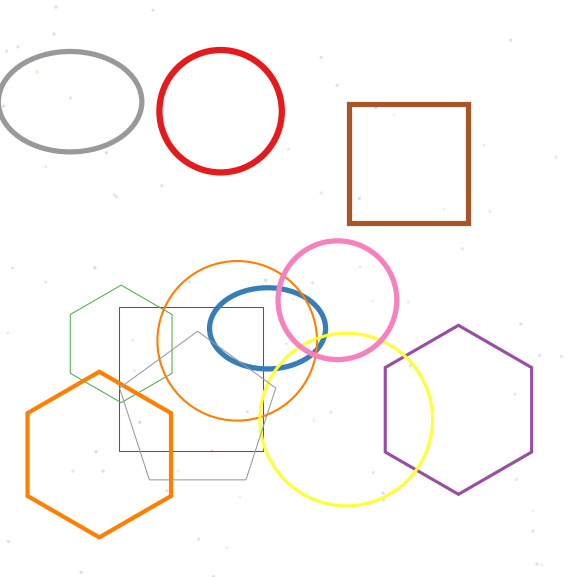[{"shape": "circle", "thickness": 3, "radius": 0.53, "center": [0.382, 0.807]}, {"shape": "square", "thickness": 0.5, "radius": 0.63, "center": [0.331, 0.343]}, {"shape": "oval", "thickness": 2.5, "radius": 0.5, "center": [0.463, 0.431]}, {"shape": "hexagon", "thickness": 0.5, "radius": 0.51, "center": [0.21, 0.404]}, {"shape": "hexagon", "thickness": 1.5, "radius": 0.73, "center": [0.794, 0.29]}, {"shape": "circle", "thickness": 1, "radius": 0.69, "center": [0.411, 0.409]}, {"shape": "hexagon", "thickness": 2, "radius": 0.72, "center": [0.172, 0.212]}, {"shape": "circle", "thickness": 1.5, "radius": 0.75, "center": [0.6, 0.273]}, {"shape": "square", "thickness": 2.5, "radius": 0.52, "center": [0.707, 0.717]}, {"shape": "circle", "thickness": 2.5, "radius": 0.51, "center": [0.584, 0.479]}, {"shape": "pentagon", "thickness": 0.5, "radius": 0.71, "center": [0.342, 0.283]}, {"shape": "oval", "thickness": 2.5, "radius": 0.62, "center": [0.121, 0.823]}]